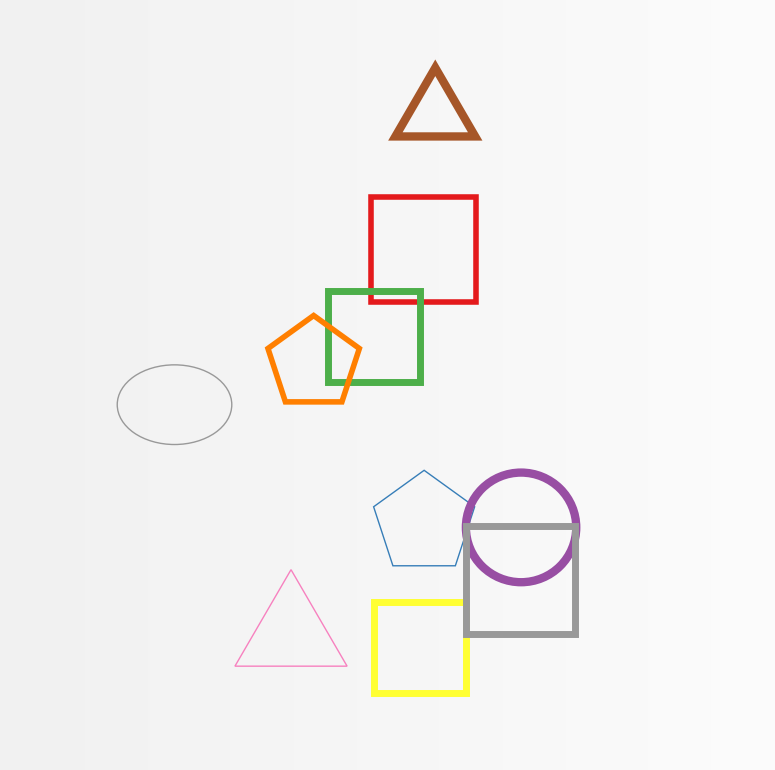[{"shape": "square", "thickness": 2, "radius": 0.34, "center": [0.546, 0.676]}, {"shape": "pentagon", "thickness": 0.5, "radius": 0.34, "center": [0.547, 0.321]}, {"shape": "square", "thickness": 2.5, "radius": 0.3, "center": [0.482, 0.563]}, {"shape": "circle", "thickness": 3, "radius": 0.36, "center": [0.672, 0.315]}, {"shape": "pentagon", "thickness": 2, "radius": 0.31, "center": [0.405, 0.528]}, {"shape": "square", "thickness": 2.5, "radius": 0.3, "center": [0.542, 0.159]}, {"shape": "triangle", "thickness": 3, "radius": 0.3, "center": [0.562, 0.853]}, {"shape": "triangle", "thickness": 0.5, "radius": 0.42, "center": [0.376, 0.177]}, {"shape": "oval", "thickness": 0.5, "radius": 0.37, "center": [0.225, 0.474]}, {"shape": "square", "thickness": 2.5, "radius": 0.35, "center": [0.672, 0.246]}]